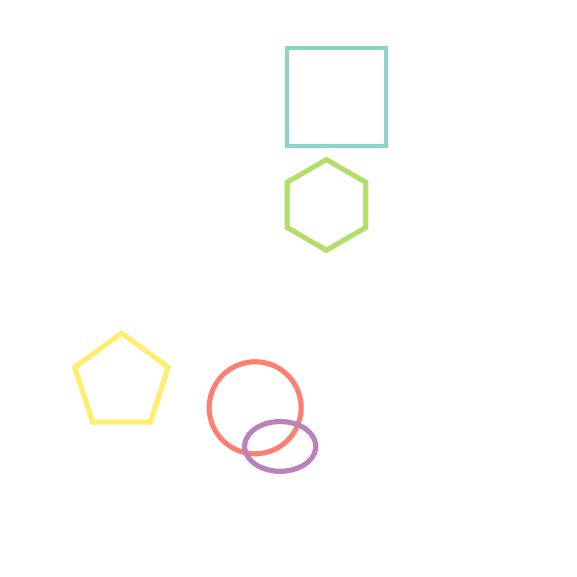[{"shape": "square", "thickness": 2, "radius": 0.43, "center": [0.582, 0.831]}, {"shape": "circle", "thickness": 2.5, "radius": 0.4, "center": [0.442, 0.293]}, {"shape": "hexagon", "thickness": 2.5, "radius": 0.39, "center": [0.565, 0.644]}, {"shape": "oval", "thickness": 2.5, "radius": 0.31, "center": [0.485, 0.226]}, {"shape": "pentagon", "thickness": 2.5, "radius": 0.43, "center": [0.21, 0.337]}]